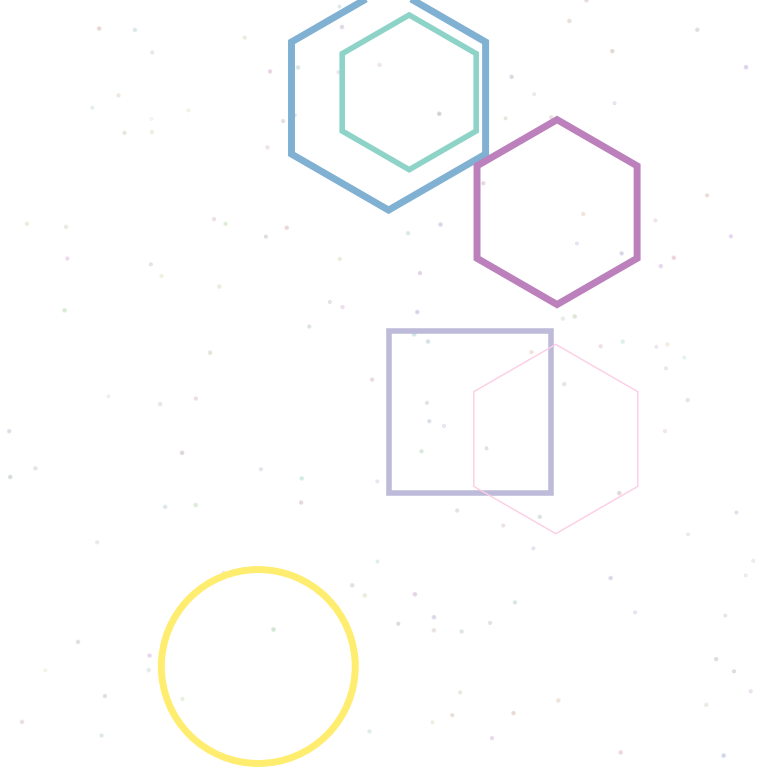[{"shape": "hexagon", "thickness": 2, "radius": 0.5, "center": [0.531, 0.88]}, {"shape": "square", "thickness": 2, "radius": 0.53, "center": [0.611, 0.465]}, {"shape": "hexagon", "thickness": 2.5, "radius": 0.73, "center": [0.505, 0.873]}, {"shape": "hexagon", "thickness": 0.5, "radius": 0.61, "center": [0.722, 0.43]}, {"shape": "hexagon", "thickness": 2.5, "radius": 0.6, "center": [0.723, 0.725]}, {"shape": "circle", "thickness": 2.5, "radius": 0.63, "center": [0.335, 0.134]}]